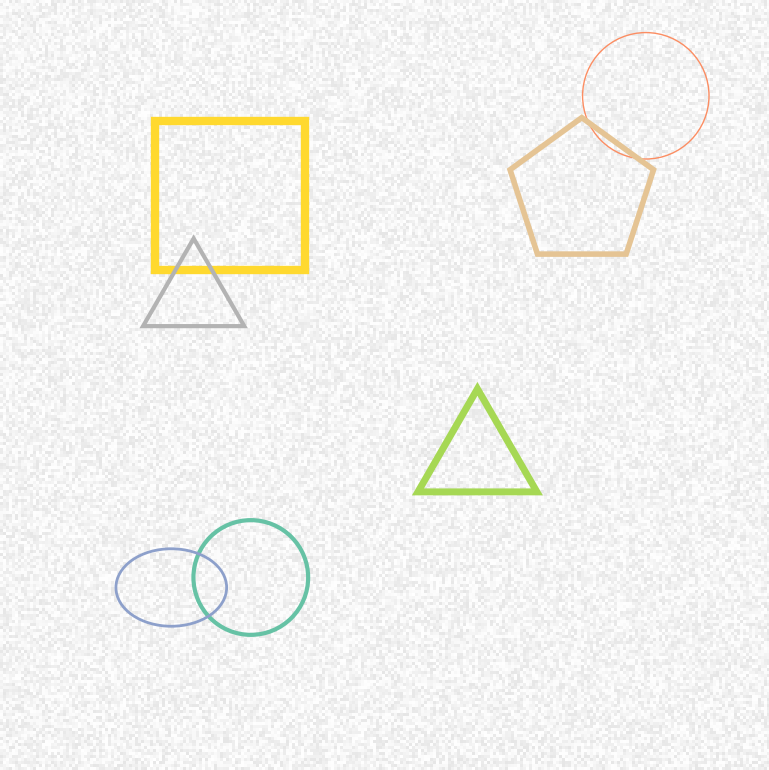[{"shape": "circle", "thickness": 1.5, "radius": 0.37, "center": [0.326, 0.25]}, {"shape": "circle", "thickness": 0.5, "radius": 0.41, "center": [0.839, 0.876]}, {"shape": "oval", "thickness": 1, "radius": 0.36, "center": [0.222, 0.237]}, {"shape": "triangle", "thickness": 2.5, "radius": 0.45, "center": [0.62, 0.406]}, {"shape": "square", "thickness": 3, "radius": 0.49, "center": [0.298, 0.746]}, {"shape": "pentagon", "thickness": 2, "radius": 0.49, "center": [0.756, 0.749]}, {"shape": "triangle", "thickness": 1.5, "radius": 0.38, "center": [0.252, 0.614]}]